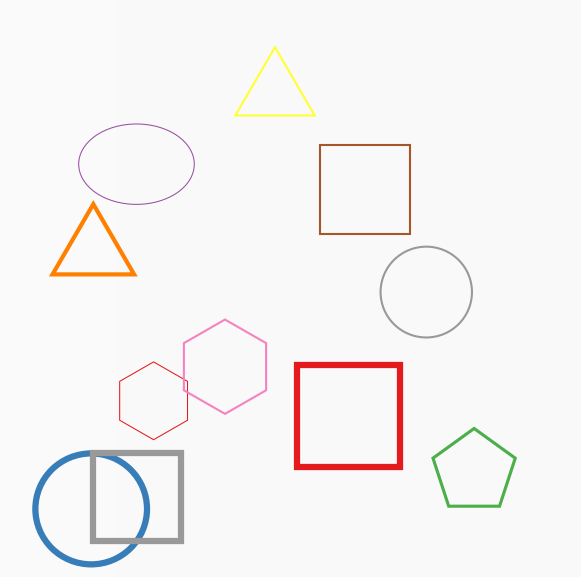[{"shape": "hexagon", "thickness": 0.5, "radius": 0.34, "center": [0.264, 0.305]}, {"shape": "square", "thickness": 3, "radius": 0.44, "center": [0.6, 0.278]}, {"shape": "circle", "thickness": 3, "radius": 0.48, "center": [0.157, 0.118]}, {"shape": "pentagon", "thickness": 1.5, "radius": 0.37, "center": [0.816, 0.183]}, {"shape": "oval", "thickness": 0.5, "radius": 0.5, "center": [0.235, 0.715]}, {"shape": "triangle", "thickness": 2, "radius": 0.41, "center": [0.161, 0.565]}, {"shape": "triangle", "thickness": 1, "radius": 0.39, "center": [0.473, 0.839]}, {"shape": "square", "thickness": 1, "radius": 0.39, "center": [0.628, 0.671]}, {"shape": "hexagon", "thickness": 1, "radius": 0.41, "center": [0.387, 0.364]}, {"shape": "square", "thickness": 3, "radius": 0.38, "center": [0.235, 0.139]}, {"shape": "circle", "thickness": 1, "radius": 0.39, "center": [0.733, 0.493]}]